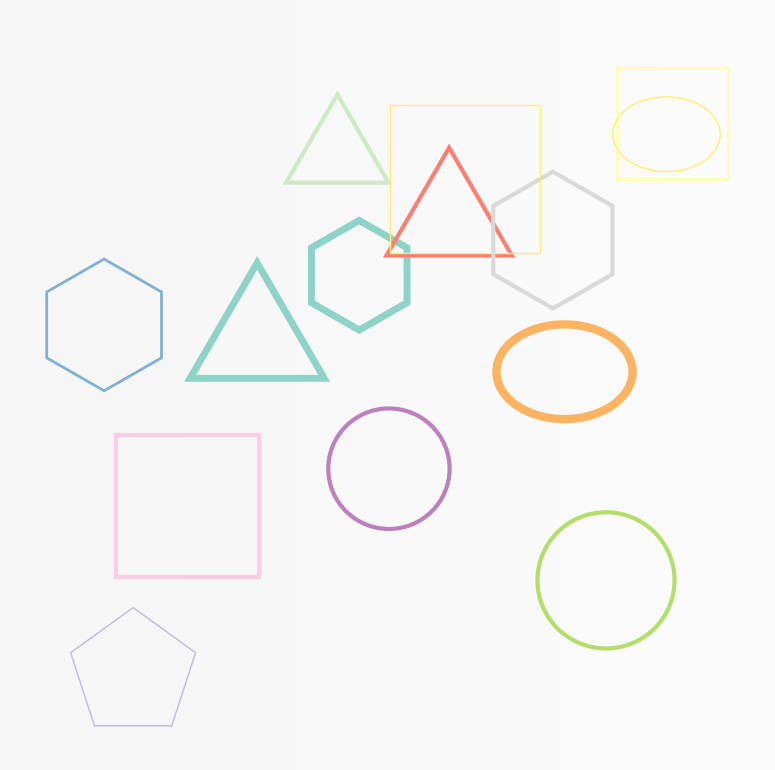[{"shape": "hexagon", "thickness": 2.5, "radius": 0.36, "center": [0.464, 0.643]}, {"shape": "triangle", "thickness": 2.5, "radius": 0.5, "center": [0.332, 0.559]}, {"shape": "square", "thickness": 1, "radius": 0.36, "center": [0.868, 0.84]}, {"shape": "pentagon", "thickness": 0.5, "radius": 0.42, "center": [0.172, 0.126]}, {"shape": "triangle", "thickness": 1.5, "radius": 0.47, "center": [0.58, 0.715]}, {"shape": "hexagon", "thickness": 1, "radius": 0.43, "center": [0.134, 0.578]}, {"shape": "oval", "thickness": 3, "radius": 0.44, "center": [0.728, 0.517]}, {"shape": "circle", "thickness": 1.5, "radius": 0.44, "center": [0.782, 0.246]}, {"shape": "square", "thickness": 1.5, "radius": 0.46, "center": [0.242, 0.343]}, {"shape": "hexagon", "thickness": 1.5, "radius": 0.44, "center": [0.713, 0.688]}, {"shape": "circle", "thickness": 1.5, "radius": 0.39, "center": [0.502, 0.391]}, {"shape": "triangle", "thickness": 1.5, "radius": 0.38, "center": [0.435, 0.801]}, {"shape": "oval", "thickness": 0.5, "radius": 0.35, "center": [0.86, 0.826]}, {"shape": "square", "thickness": 0.5, "radius": 0.48, "center": [0.6, 0.768]}]